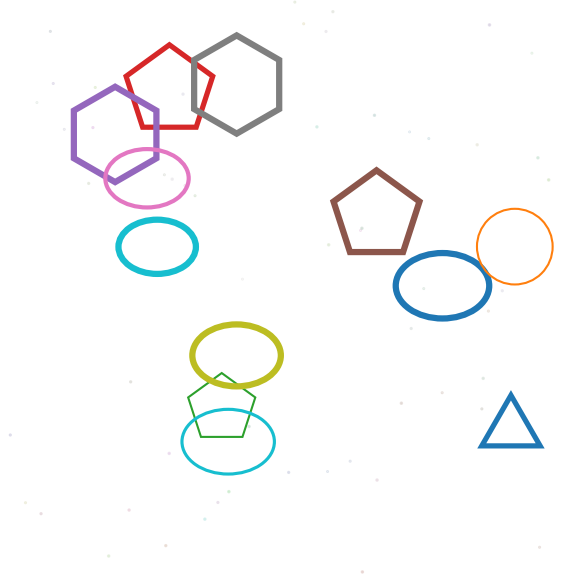[{"shape": "oval", "thickness": 3, "radius": 0.4, "center": [0.766, 0.504]}, {"shape": "triangle", "thickness": 2.5, "radius": 0.29, "center": [0.885, 0.256]}, {"shape": "circle", "thickness": 1, "radius": 0.33, "center": [0.891, 0.572]}, {"shape": "pentagon", "thickness": 1, "radius": 0.31, "center": [0.384, 0.292]}, {"shape": "pentagon", "thickness": 2.5, "radius": 0.39, "center": [0.293, 0.843]}, {"shape": "hexagon", "thickness": 3, "radius": 0.41, "center": [0.199, 0.766]}, {"shape": "pentagon", "thickness": 3, "radius": 0.39, "center": [0.652, 0.626]}, {"shape": "oval", "thickness": 2, "radius": 0.36, "center": [0.255, 0.69]}, {"shape": "hexagon", "thickness": 3, "radius": 0.43, "center": [0.41, 0.853]}, {"shape": "oval", "thickness": 3, "radius": 0.38, "center": [0.41, 0.384]}, {"shape": "oval", "thickness": 1.5, "radius": 0.4, "center": [0.395, 0.234]}, {"shape": "oval", "thickness": 3, "radius": 0.34, "center": [0.272, 0.572]}]